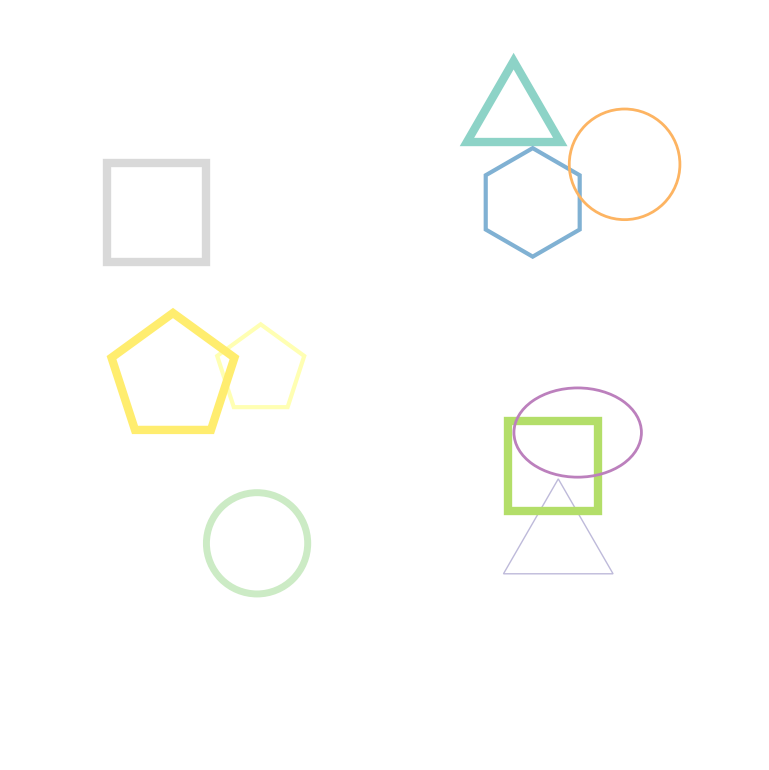[{"shape": "triangle", "thickness": 3, "radius": 0.35, "center": [0.667, 0.851]}, {"shape": "pentagon", "thickness": 1.5, "radius": 0.3, "center": [0.339, 0.519]}, {"shape": "triangle", "thickness": 0.5, "radius": 0.41, "center": [0.725, 0.296]}, {"shape": "hexagon", "thickness": 1.5, "radius": 0.35, "center": [0.692, 0.737]}, {"shape": "circle", "thickness": 1, "radius": 0.36, "center": [0.811, 0.787]}, {"shape": "square", "thickness": 3, "radius": 0.29, "center": [0.718, 0.395]}, {"shape": "square", "thickness": 3, "radius": 0.32, "center": [0.203, 0.723]}, {"shape": "oval", "thickness": 1, "radius": 0.41, "center": [0.75, 0.438]}, {"shape": "circle", "thickness": 2.5, "radius": 0.33, "center": [0.334, 0.294]}, {"shape": "pentagon", "thickness": 3, "radius": 0.42, "center": [0.225, 0.51]}]